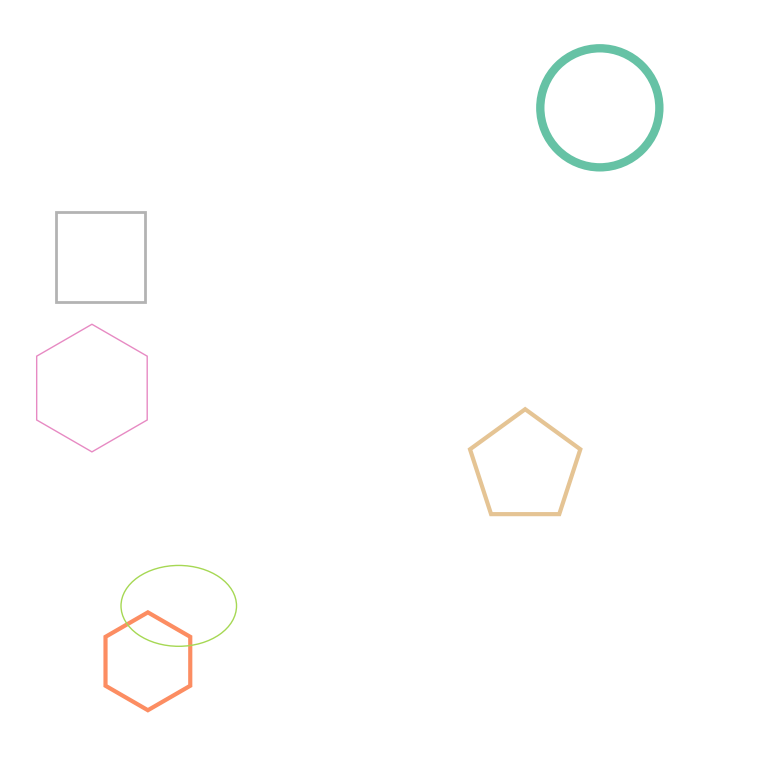[{"shape": "circle", "thickness": 3, "radius": 0.39, "center": [0.779, 0.86]}, {"shape": "hexagon", "thickness": 1.5, "radius": 0.32, "center": [0.192, 0.141]}, {"shape": "hexagon", "thickness": 0.5, "radius": 0.41, "center": [0.119, 0.496]}, {"shape": "oval", "thickness": 0.5, "radius": 0.38, "center": [0.232, 0.213]}, {"shape": "pentagon", "thickness": 1.5, "radius": 0.38, "center": [0.682, 0.393]}, {"shape": "square", "thickness": 1, "radius": 0.29, "center": [0.131, 0.667]}]